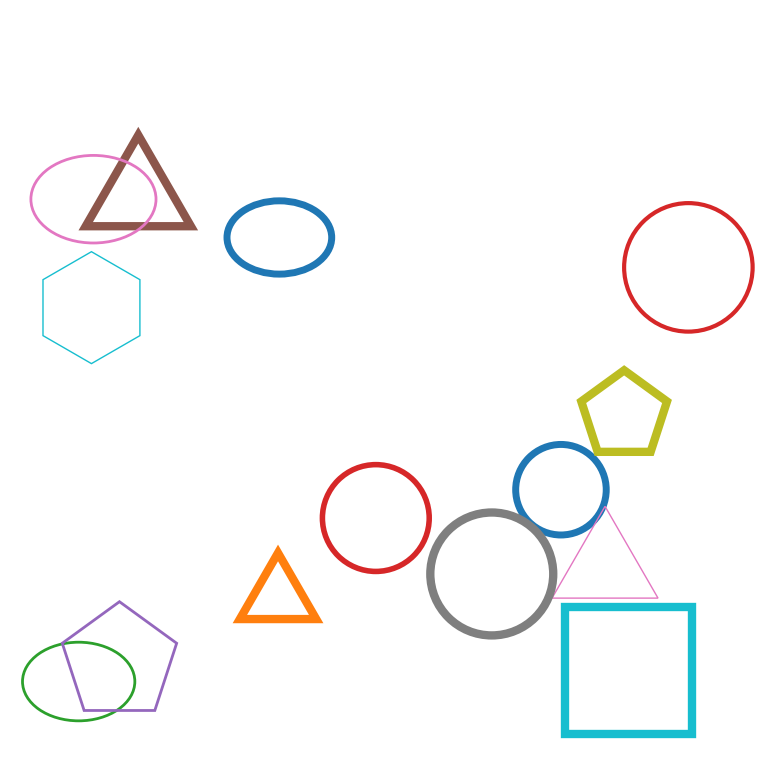[{"shape": "oval", "thickness": 2.5, "radius": 0.34, "center": [0.363, 0.692]}, {"shape": "circle", "thickness": 2.5, "radius": 0.29, "center": [0.729, 0.364]}, {"shape": "triangle", "thickness": 3, "radius": 0.29, "center": [0.361, 0.225]}, {"shape": "oval", "thickness": 1, "radius": 0.36, "center": [0.102, 0.115]}, {"shape": "circle", "thickness": 1.5, "radius": 0.42, "center": [0.894, 0.653]}, {"shape": "circle", "thickness": 2, "radius": 0.35, "center": [0.488, 0.327]}, {"shape": "pentagon", "thickness": 1, "radius": 0.39, "center": [0.155, 0.14]}, {"shape": "triangle", "thickness": 3, "radius": 0.39, "center": [0.18, 0.746]}, {"shape": "oval", "thickness": 1, "radius": 0.41, "center": [0.121, 0.741]}, {"shape": "triangle", "thickness": 0.5, "radius": 0.4, "center": [0.786, 0.263]}, {"shape": "circle", "thickness": 3, "radius": 0.4, "center": [0.639, 0.255]}, {"shape": "pentagon", "thickness": 3, "radius": 0.29, "center": [0.811, 0.461]}, {"shape": "hexagon", "thickness": 0.5, "radius": 0.36, "center": [0.119, 0.6]}, {"shape": "square", "thickness": 3, "radius": 0.41, "center": [0.816, 0.129]}]